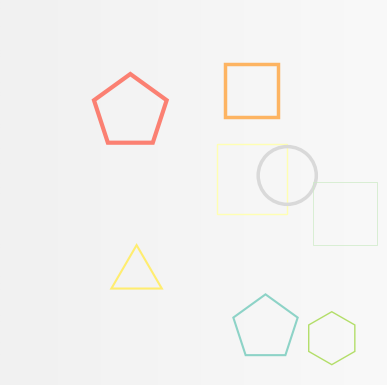[{"shape": "pentagon", "thickness": 1.5, "radius": 0.44, "center": [0.685, 0.148]}, {"shape": "square", "thickness": 1, "radius": 0.45, "center": [0.651, 0.534]}, {"shape": "pentagon", "thickness": 3, "radius": 0.49, "center": [0.336, 0.709]}, {"shape": "square", "thickness": 2.5, "radius": 0.34, "center": [0.648, 0.764]}, {"shape": "hexagon", "thickness": 1, "radius": 0.34, "center": [0.856, 0.122]}, {"shape": "circle", "thickness": 2.5, "radius": 0.37, "center": [0.741, 0.544]}, {"shape": "square", "thickness": 0.5, "radius": 0.41, "center": [0.891, 0.445]}, {"shape": "triangle", "thickness": 1.5, "radius": 0.38, "center": [0.353, 0.288]}]